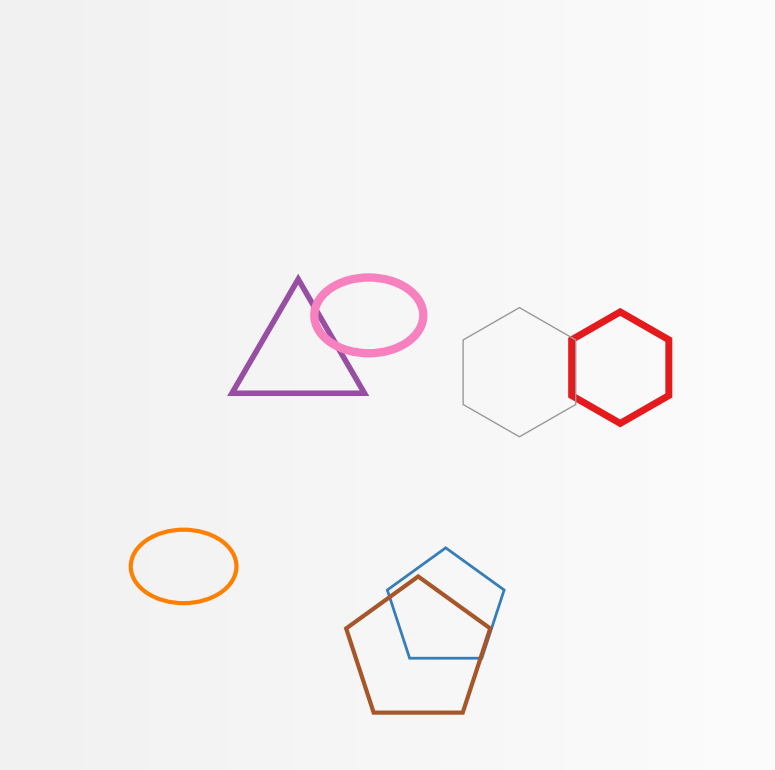[{"shape": "hexagon", "thickness": 2.5, "radius": 0.36, "center": [0.8, 0.523]}, {"shape": "pentagon", "thickness": 1, "radius": 0.4, "center": [0.575, 0.209]}, {"shape": "triangle", "thickness": 2, "radius": 0.49, "center": [0.385, 0.539]}, {"shape": "oval", "thickness": 1.5, "radius": 0.34, "center": [0.237, 0.264]}, {"shape": "pentagon", "thickness": 1.5, "radius": 0.49, "center": [0.54, 0.154]}, {"shape": "oval", "thickness": 3, "radius": 0.35, "center": [0.476, 0.59]}, {"shape": "hexagon", "thickness": 0.5, "radius": 0.42, "center": [0.67, 0.517]}]